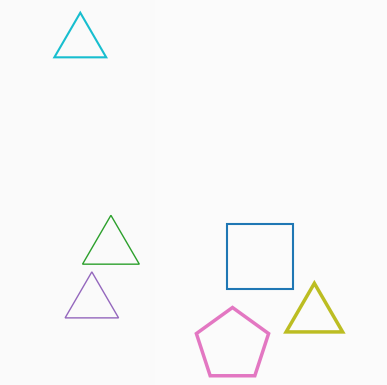[{"shape": "square", "thickness": 1.5, "radius": 0.42, "center": [0.671, 0.334]}, {"shape": "triangle", "thickness": 1, "radius": 0.42, "center": [0.286, 0.356]}, {"shape": "triangle", "thickness": 1, "radius": 0.4, "center": [0.237, 0.214]}, {"shape": "pentagon", "thickness": 2.5, "radius": 0.49, "center": [0.6, 0.103]}, {"shape": "triangle", "thickness": 2.5, "radius": 0.42, "center": [0.811, 0.18]}, {"shape": "triangle", "thickness": 1.5, "radius": 0.39, "center": [0.207, 0.89]}]